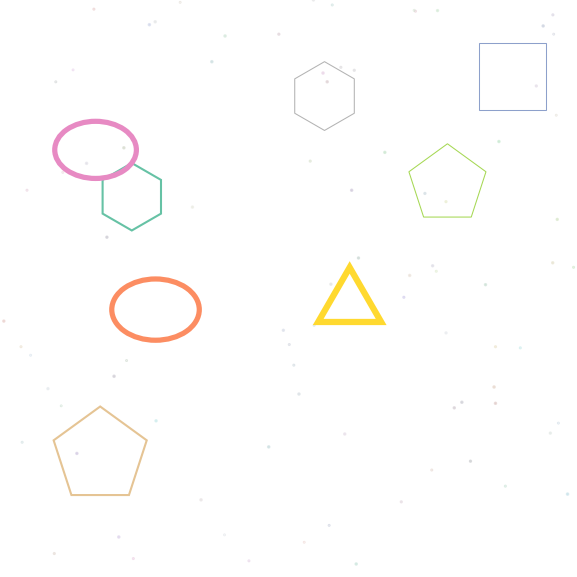[{"shape": "hexagon", "thickness": 1, "radius": 0.29, "center": [0.228, 0.658]}, {"shape": "oval", "thickness": 2.5, "radius": 0.38, "center": [0.269, 0.463]}, {"shape": "square", "thickness": 0.5, "radius": 0.29, "center": [0.888, 0.866]}, {"shape": "oval", "thickness": 2.5, "radius": 0.35, "center": [0.165, 0.74]}, {"shape": "pentagon", "thickness": 0.5, "radius": 0.35, "center": [0.775, 0.68]}, {"shape": "triangle", "thickness": 3, "radius": 0.31, "center": [0.605, 0.473]}, {"shape": "pentagon", "thickness": 1, "radius": 0.42, "center": [0.173, 0.21]}, {"shape": "hexagon", "thickness": 0.5, "radius": 0.3, "center": [0.562, 0.833]}]